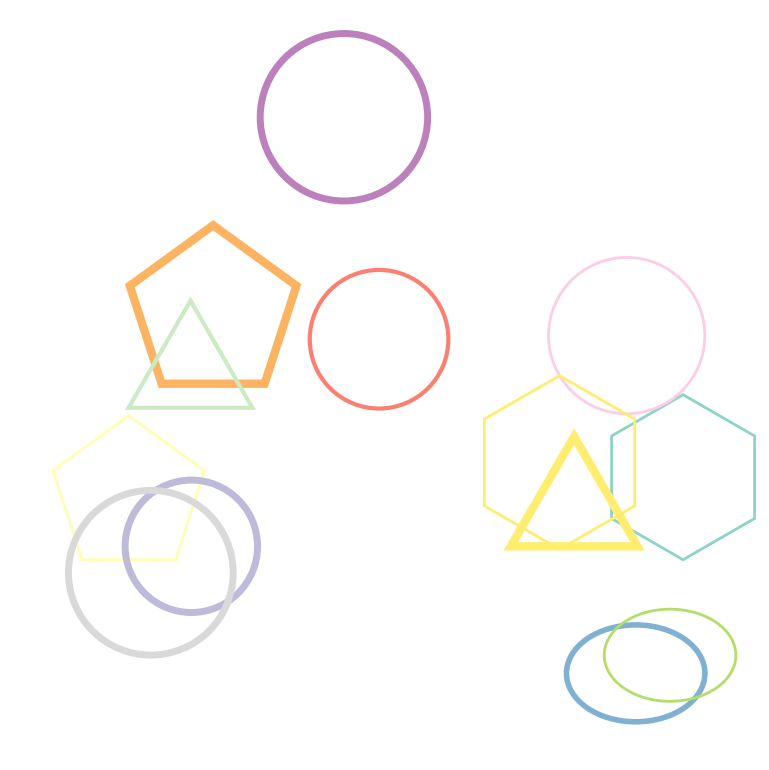[{"shape": "hexagon", "thickness": 1, "radius": 0.54, "center": [0.887, 0.38]}, {"shape": "pentagon", "thickness": 1, "radius": 0.52, "center": [0.167, 0.357]}, {"shape": "circle", "thickness": 2.5, "radius": 0.43, "center": [0.249, 0.291]}, {"shape": "circle", "thickness": 1.5, "radius": 0.45, "center": [0.492, 0.559]}, {"shape": "oval", "thickness": 2, "radius": 0.45, "center": [0.826, 0.126]}, {"shape": "pentagon", "thickness": 3, "radius": 0.57, "center": [0.277, 0.594]}, {"shape": "oval", "thickness": 1, "radius": 0.43, "center": [0.87, 0.149]}, {"shape": "circle", "thickness": 1, "radius": 0.51, "center": [0.814, 0.564]}, {"shape": "circle", "thickness": 2.5, "radius": 0.53, "center": [0.196, 0.256]}, {"shape": "circle", "thickness": 2.5, "radius": 0.54, "center": [0.447, 0.848]}, {"shape": "triangle", "thickness": 1.5, "radius": 0.46, "center": [0.247, 0.517]}, {"shape": "hexagon", "thickness": 1, "radius": 0.56, "center": [0.727, 0.399]}, {"shape": "triangle", "thickness": 3, "radius": 0.48, "center": [0.746, 0.338]}]